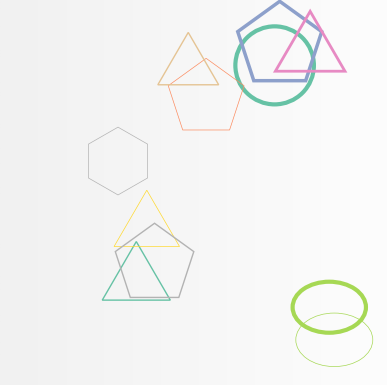[{"shape": "circle", "thickness": 3, "radius": 0.51, "center": [0.709, 0.83]}, {"shape": "triangle", "thickness": 1, "radius": 0.51, "center": [0.352, 0.271]}, {"shape": "pentagon", "thickness": 0.5, "radius": 0.51, "center": [0.532, 0.746]}, {"shape": "pentagon", "thickness": 2.5, "radius": 0.57, "center": [0.722, 0.883]}, {"shape": "triangle", "thickness": 2, "radius": 0.52, "center": [0.8, 0.867]}, {"shape": "oval", "thickness": 0.5, "radius": 0.5, "center": [0.863, 0.117]}, {"shape": "oval", "thickness": 3, "radius": 0.47, "center": [0.85, 0.202]}, {"shape": "triangle", "thickness": 0.5, "radius": 0.49, "center": [0.379, 0.408]}, {"shape": "triangle", "thickness": 1, "radius": 0.45, "center": [0.486, 0.825]}, {"shape": "pentagon", "thickness": 1, "radius": 0.53, "center": [0.399, 0.314]}, {"shape": "hexagon", "thickness": 0.5, "radius": 0.44, "center": [0.305, 0.582]}]